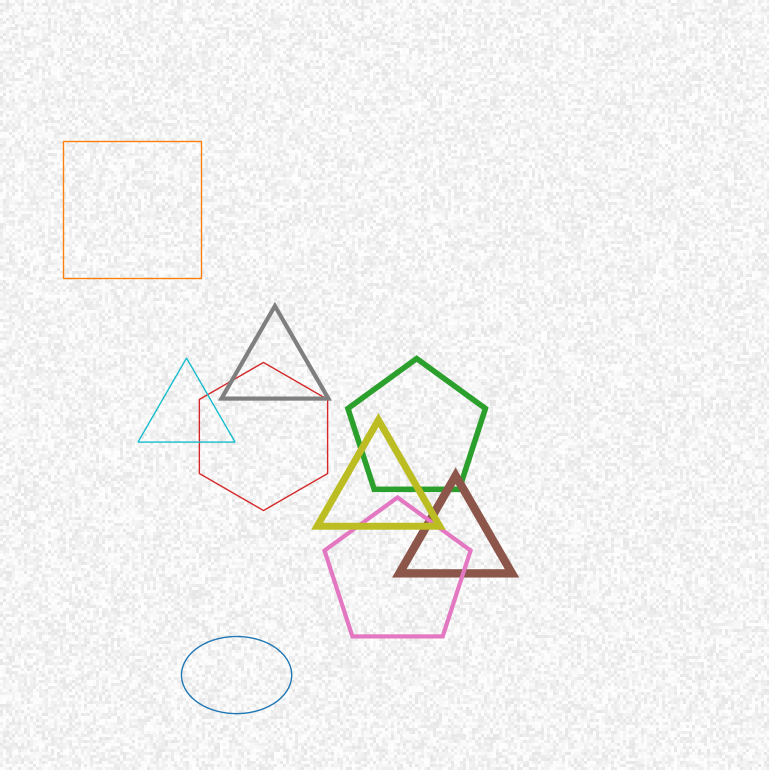[{"shape": "oval", "thickness": 0.5, "radius": 0.36, "center": [0.307, 0.123]}, {"shape": "square", "thickness": 0.5, "radius": 0.45, "center": [0.171, 0.728]}, {"shape": "pentagon", "thickness": 2, "radius": 0.47, "center": [0.541, 0.44]}, {"shape": "hexagon", "thickness": 0.5, "radius": 0.48, "center": [0.342, 0.433]}, {"shape": "triangle", "thickness": 3, "radius": 0.42, "center": [0.592, 0.298]}, {"shape": "pentagon", "thickness": 1.5, "radius": 0.5, "center": [0.516, 0.254]}, {"shape": "triangle", "thickness": 1.5, "radius": 0.4, "center": [0.357, 0.522]}, {"shape": "triangle", "thickness": 2.5, "radius": 0.46, "center": [0.491, 0.363]}, {"shape": "triangle", "thickness": 0.5, "radius": 0.36, "center": [0.242, 0.462]}]